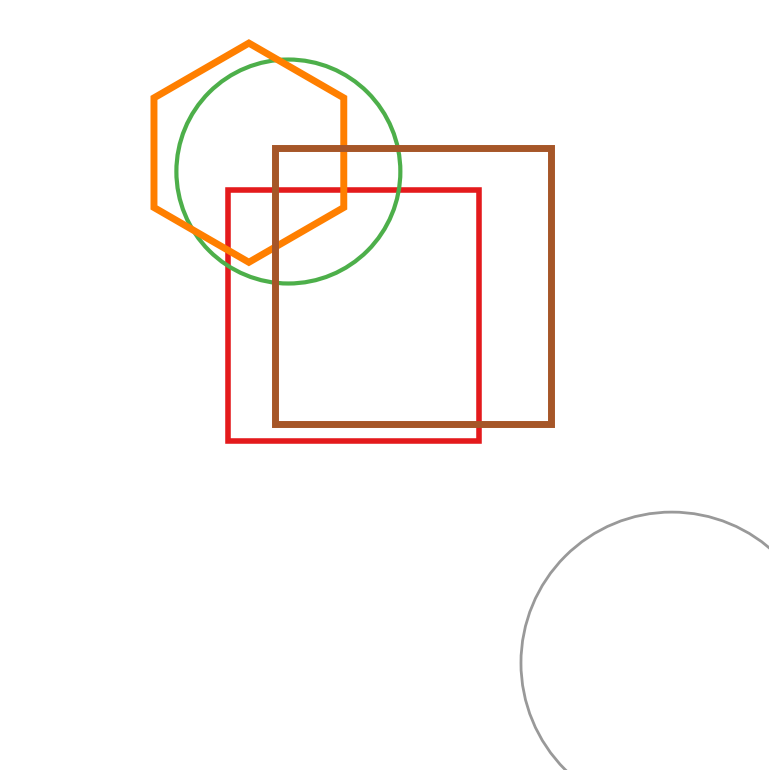[{"shape": "square", "thickness": 2, "radius": 0.82, "center": [0.46, 0.591]}, {"shape": "circle", "thickness": 1.5, "radius": 0.73, "center": [0.375, 0.777]}, {"shape": "hexagon", "thickness": 2.5, "radius": 0.71, "center": [0.323, 0.802]}, {"shape": "square", "thickness": 2.5, "radius": 0.9, "center": [0.537, 0.629]}, {"shape": "circle", "thickness": 1, "radius": 0.98, "center": [0.872, 0.139]}]